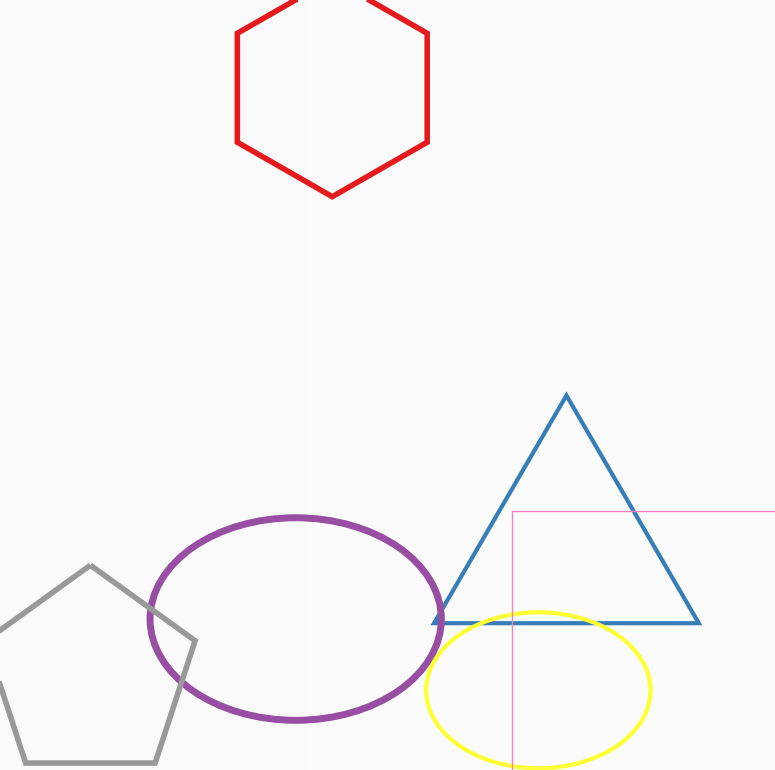[{"shape": "hexagon", "thickness": 2, "radius": 0.71, "center": [0.429, 0.886]}, {"shape": "triangle", "thickness": 1.5, "radius": 0.99, "center": [0.731, 0.289]}, {"shape": "oval", "thickness": 2.5, "radius": 0.94, "center": [0.382, 0.196]}, {"shape": "oval", "thickness": 1.5, "radius": 0.72, "center": [0.695, 0.103]}, {"shape": "square", "thickness": 0.5, "radius": 0.86, "center": [0.832, 0.165]}, {"shape": "pentagon", "thickness": 2, "radius": 0.71, "center": [0.117, 0.124]}]